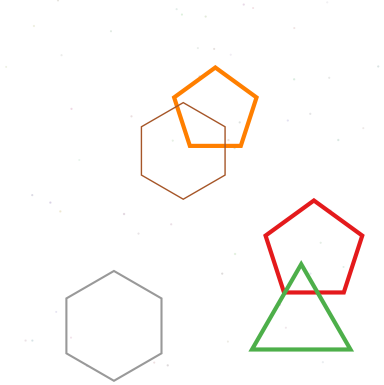[{"shape": "pentagon", "thickness": 3, "radius": 0.66, "center": [0.815, 0.347]}, {"shape": "triangle", "thickness": 3, "radius": 0.74, "center": [0.782, 0.166]}, {"shape": "pentagon", "thickness": 3, "radius": 0.56, "center": [0.559, 0.712]}, {"shape": "hexagon", "thickness": 1, "radius": 0.63, "center": [0.476, 0.608]}, {"shape": "hexagon", "thickness": 1.5, "radius": 0.71, "center": [0.296, 0.154]}]